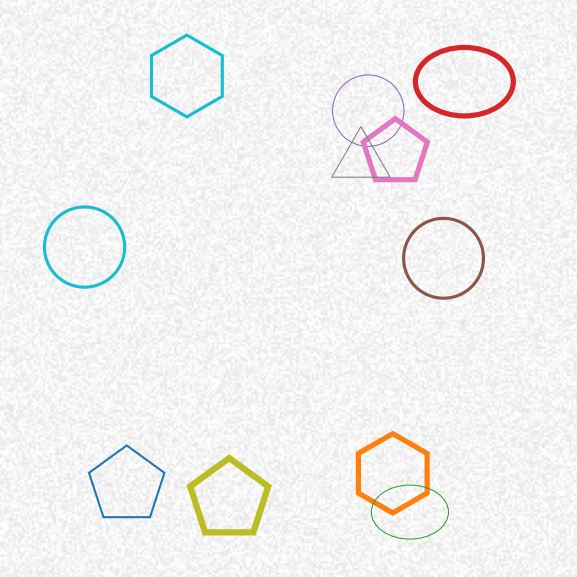[{"shape": "pentagon", "thickness": 1, "radius": 0.34, "center": [0.219, 0.159]}, {"shape": "hexagon", "thickness": 2.5, "radius": 0.34, "center": [0.68, 0.18]}, {"shape": "oval", "thickness": 0.5, "radius": 0.33, "center": [0.71, 0.112]}, {"shape": "oval", "thickness": 2.5, "radius": 0.42, "center": [0.804, 0.858]}, {"shape": "circle", "thickness": 0.5, "radius": 0.31, "center": [0.638, 0.808]}, {"shape": "circle", "thickness": 1.5, "radius": 0.35, "center": [0.768, 0.552]}, {"shape": "pentagon", "thickness": 2.5, "radius": 0.29, "center": [0.685, 0.735]}, {"shape": "triangle", "thickness": 0.5, "radius": 0.29, "center": [0.625, 0.722]}, {"shape": "pentagon", "thickness": 3, "radius": 0.36, "center": [0.397, 0.135]}, {"shape": "circle", "thickness": 1.5, "radius": 0.35, "center": [0.146, 0.571]}, {"shape": "hexagon", "thickness": 1.5, "radius": 0.35, "center": [0.324, 0.868]}]